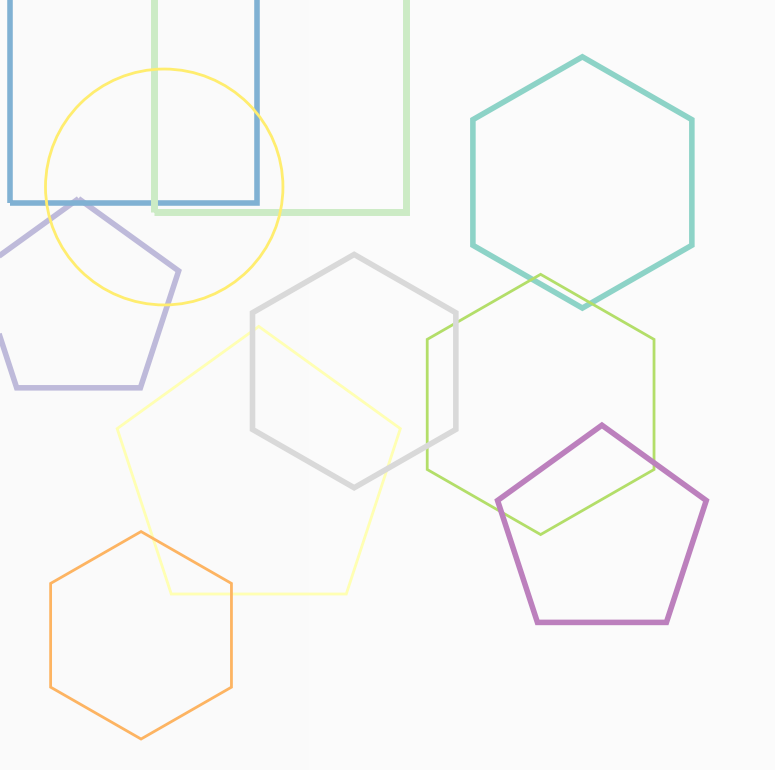[{"shape": "hexagon", "thickness": 2, "radius": 0.82, "center": [0.751, 0.763]}, {"shape": "pentagon", "thickness": 1, "radius": 0.96, "center": [0.334, 0.384]}, {"shape": "pentagon", "thickness": 2, "radius": 0.68, "center": [0.101, 0.606]}, {"shape": "square", "thickness": 2, "radius": 0.79, "center": [0.172, 0.896]}, {"shape": "hexagon", "thickness": 1, "radius": 0.67, "center": [0.182, 0.175]}, {"shape": "hexagon", "thickness": 1, "radius": 0.84, "center": [0.698, 0.475]}, {"shape": "hexagon", "thickness": 2, "radius": 0.76, "center": [0.457, 0.518]}, {"shape": "pentagon", "thickness": 2, "radius": 0.71, "center": [0.777, 0.306]}, {"shape": "square", "thickness": 2.5, "radius": 0.81, "center": [0.361, 0.887]}, {"shape": "circle", "thickness": 1, "radius": 0.77, "center": [0.212, 0.757]}]